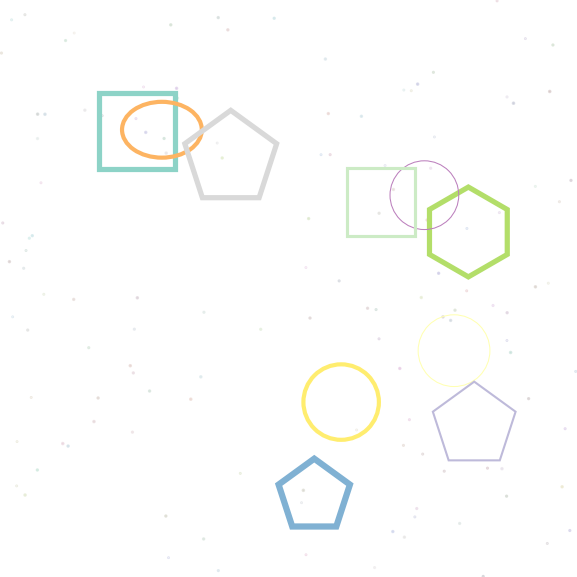[{"shape": "square", "thickness": 2.5, "radius": 0.33, "center": [0.237, 0.773]}, {"shape": "circle", "thickness": 0.5, "radius": 0.31, "center": [0.786, 0.392]}, {"shape": "pentagon", "thickness": 1, "radius": 0.38, "center": [0.821, 0.263]}, {"shape": "pentagon", "thickness": 3, "radius": 0.32, "center": [0.544, 0.14]}, {"shape": "oval", "thickness": 2, "radius": 0.35, "center": [0.28, 0.774]}, {"shape": "hexagon", "thickness": 2.5, "radius": 0.39, "center": [0.811, 0.597]}, {"shape": "pentagon", "thickness": 2.5, "radius": 0.42, "center": [0.4, 0.724]}, {"shape": "circle", "thickness": 0.5, "radius": 0.3, "center": [0.735, 0.661]}, {"shape": "square", "thickness": 1.5, "radius": 0.3, "center": [0.66, 0.649]}, {"shape": "circle", "thickness": 2, "radius": 0.33, "center": [0.591, 0.303]}]